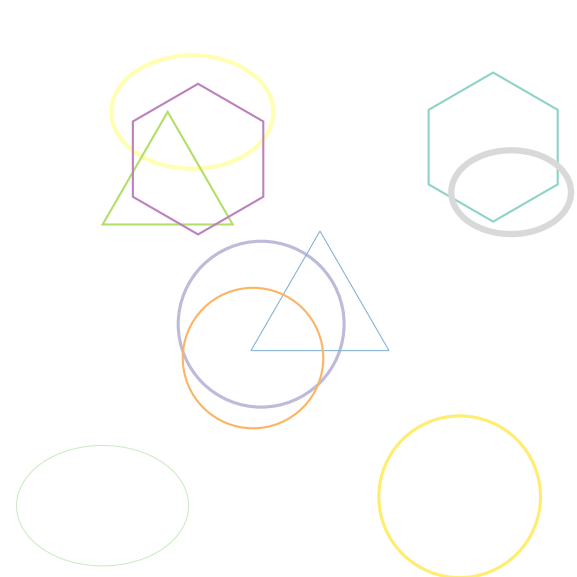[{"shape": "hexagon", "thickness": 1, "radius": 0.65, "center": [0.854, 0.744]}, {"shape": "oval", "thickness": 2, "radius": 0.7, "center": [0.333, 0.805]}, {"shape": "circle", "thickness": 1.5, "radius": 0.72, "center": [0.452, 0.438]}, {"shape": "triangle", "thickness": 0.5, "radius": 0.69, "center": [0.554, 0.461]}, {"shape": "circle", "thickness": 1, "radius": 0.61, "center": [0.438, 0.379]}, {"shape": "triangle", "thickness": 1, "radius": 0.65, "center": [0.29, 0.675]}, {"shape": "oval", "thickness": 3, "radius": 0.52, "center": [0.885, 0.666]}, {"shape": "hexagon", "thickness": 1, "radius": 0.65, "center": [0.343, 0.724]}, {"shape": "oval", "thickness": 0.5, "radius": 0.75, "center": [0.178, 0.123]}, {"shape": "circle", "thickness": 1.5, "radius": 0.7, "center": [0.796, 0.139]}]